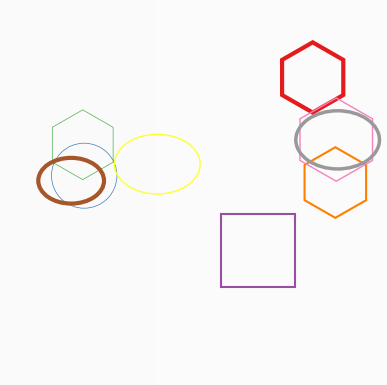[{"shape": "hexagon", "thickness": 3, "radius": 0.46, "center": [0.807, 0.799]}, {"shape": "circle", "thickness": 0.5, "radius": 0.42, "center": [0.217, 0.544]}, {"shape": "hexagon", "thickness": 0.5, "radius": 0.45, "center": [0.213, 0.624]}, {"shape": "square", "thickness": 1.5, "radius": 0.48, "center": [0.666, 0.349]}, {"shape": "hexagon", "thickness": 1.5, "radius": 0.46, "center": [0.865, 0.526]}, {"shape": "oval", "thickness": 1, "radius": 0.55, "center": [0.406, 0.574]}, {"shape": "oval", "thickness": 3, "radius": 0.42, "center": [0.184, 0.531]}, {"shape": "hexagon", "thickness": 1, "radius": 0.54, "center": [0.868, 0.637]}, {"shape": "oval", "thickness": 2.5, "radius": 0.54, "center": [0.871, 0.637]}]